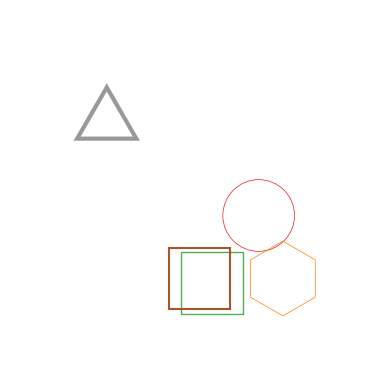[{"shape": "circle", "thickness": 0.5, "radius": 0.47, "center": [0.672, 0.44]}, {"shape": "square", "thickness": 1, "radius": 0.4, "center": [0.55, 0.264]}, {"shape": "hexagon", "thickness": 0.5, "radius": 0.49, "center": [0.735, 0.277]}, {"shape": "square", "thickness": 1.5, "radius": 0.4, "center": [0.519, 0.278]}, {"shape": "triangle", "thickness": 3, "radius": 0.44, "center": [0.277, 0.684]}]